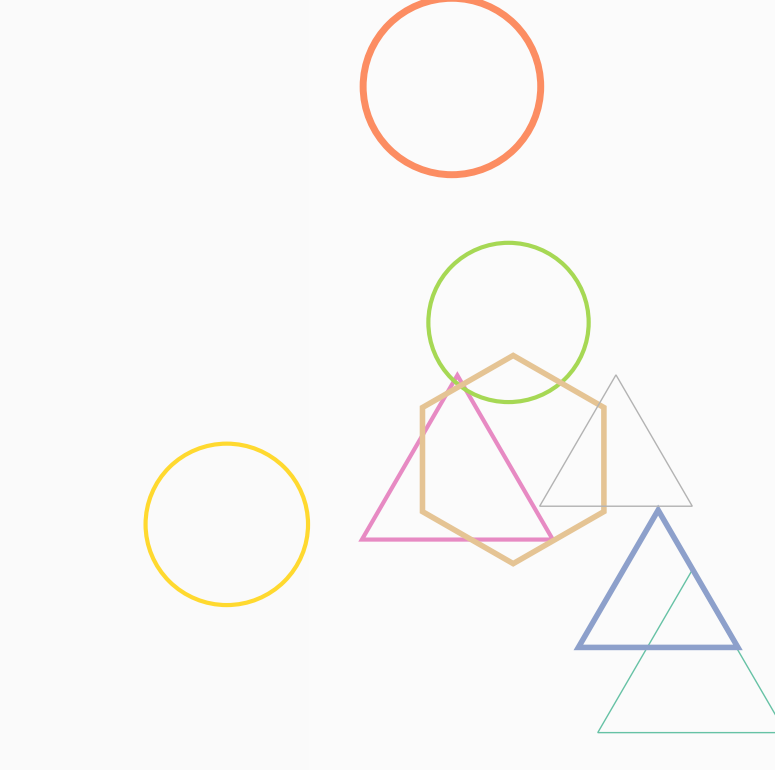[{"shape": "triangle", "thickness": 0.5, "radius": 0.7, "center": [0.893, 0.119]}, {"shape": "circle", "thickness": 2.5, "radius": 0.57, "center": [0.583, 0.888]}, {"shape": "triangle", "thickness": 2, "radius": 0.59, "center": [0.849, 0.219]}, {"shape": "triangle", "thickness": 1.5, "radius": 0.71, "center": [0.59, 0.37]}, {"shape": "circle", "thickness": 1.5, "radius": 0.52, "center": [0.656, 0.581]}, {"shape": "circle", "thickness": 1.5, "radius": 0.52, "center": [0.293, 0.319]}, {"shape": "hexagon", "thickness": 2, "radius": 0.68, "center": [0.662, 0.403]}, {"shape": "triangle", "thickness": 0.5, "radius": 0.57, "center": [0.795, 0.399]}]